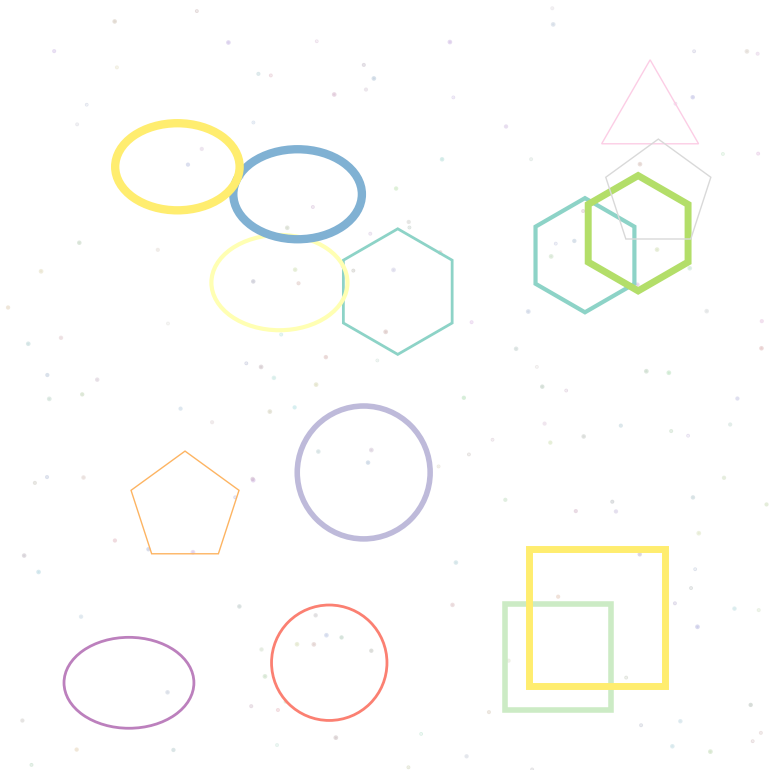[{"shape": "hexagon", "thickness": 1.5, "radius": 0.37, "center": [0.76, 0.669]}, {"shape": "hexagon", "thickness": 1, "radius": 0.41, "center": [0.517, 0.621]}, {"shape": "oval", "thickness": 1.5, "radius": 0.44, "center": [0.363, 0.633]}, {"shape": "circle", "thickness": 2, "radius": 0.43, "center": [0.472, 0.386]}, {"shape": "circle", "thickness": 1, "radius": 0.37, "center": [0.428, 0.139]}, {"shape": "oval", "thickness": 3, "radius": 0.42, "center": [0.386, 0.748]}, {"shape": "pentagon", "thickness": 0.5, "radius": 0.37, "center": [0.24, 0.34]}, {"shape": "hexagon", "thickness": 2.5, "radius": 0.37, "center": [0.829, 0.697]}, {"shape": "triangle", "thickness": 0.5, "radius": 0.36, "center": [0.844, 0.85]}, {"shape": "pentagon", "thickness": 0.5, "radius": 0.36, "center": [0.855, 0.748]}, {"shape": "oval", "thickness": 1, "radius": 0.42, "center": [0.167, 0.113]}, {"shape": "square", "thickness": 2, "radius": 0.34, "center": [0.724, 0.147]}, {"shape": "oval", "thickness": 3, "radius": 0.4, "center": [0.23, 0.783]}, {"shape": "square", "thickness": 2.5, "radius": 0.44, "center": [0.776, 0.198]}]